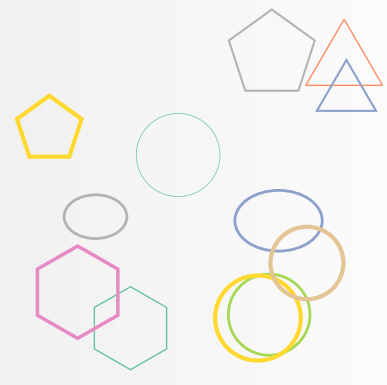[{"shape": "circle", "thickness": 0.5, "radius": 0.54, "center": [0.46, 0.597]}, {"shape": "hexagon", "thickness": 1, "radius": 0.54, "center": [0.337, 0.147]}, {"shape": "triangle", "thickness": 1, "radius": 0.57, "center": [0.888, 0.836]}, {"shape": "triangle", "thickness": 1.5, "radius": 0.44, "center": [0.894, 0.756]}, {"shape": "oval", "thickness": 2, "radius": 0.56, "center": [0.719, 0.427]}, {"shape": "hexagon", "thickness": 2.5, "radius": 0.6, "center": [0.2, 0.241]}, {"shape": "circle", "thickness": 2, "radius": 0.53, "center": [0.695, 0.183]}, {"shape": "pentagon", "thickness": 3, "radius": 0.44, "center": [0.127, 0.664]}, {"shape": "circle", "thickness": 3, "radius": 0.55, "center": [0.666, 0.174]}, {"shape": "circle", "thickness": 3, "radius": 0.47, "center": [0.792, 0.317]}, {"shape": "oval", "thickness": 2, "radius": 0.41, "center": [0.246, 0.437]}, {"shape": "pentagon", "thickness": 1.5, "radius": 0.58, "center": [0.701, 0.859]}]